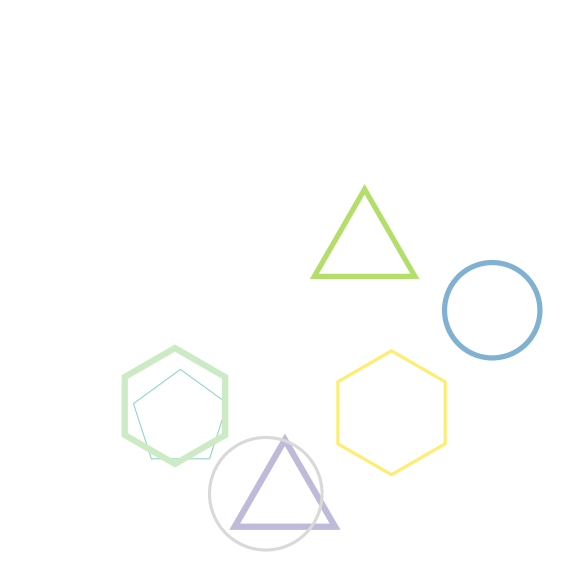[{"shape": "pentagon", "thickness": 0.5, "radius": 0.43, "center": [0.312, 0.274]}, {"shape": "triangle", "thickness": 3, "radius": 0.5, "center": [0.493, 0.137]}, {"shape": "circle", "thickness": 2.5, "radius": 0.41, "center": [0.852, 0.462]}, {"shape": "triangle", "thickness": 2.5, "radius": 0.5, "center": [0.631, 0.571]}, {"shape": "circle", "thickness": 1.5, "radius": 0.49, "center": [0.46, 0.144]}, {"shape": "hexagon", "thickness": 3, "radius": 0.5, "center": [0.303, 0.296]}, {"shape": "hexagon", "thickness": 1.5, "radius": 0.54, "center": [0.678, 0.284]}]